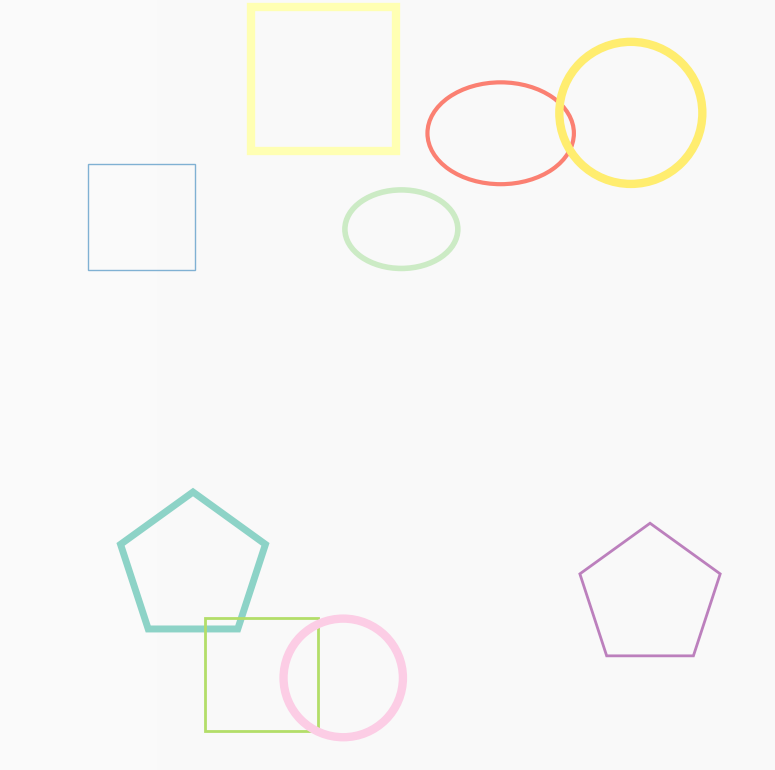[{"shape": "pentagon", "thickness": 2.5, "radius": 0.49, "center": [0.249, 0.263]}, {"shape": "square", "thickness": 3, "radius": 0.47, "center": [0.418, 0.898]}, {"shape": "oval", "thickness": 1.5, "radius": 0.47, "center": [0.646, 0.827]}, {"shape": "square", "thickness": 0.5, "radius": 0.35, "center": [0.183, 0.718]}, {"shape": "square", "thickness": 1, "radius": 0.37, "center": [0.338, 0.124]}, {"shape": "circle", "thickness": 3, "radius": 0.39, "center": [0.443, 0.12]}, {"shape": "pentagon", "thickness": 1, "radius": 0.48, "center": [0.839, 0.225]}, {"shape": "oval", "thickness": 2, "radius": 0.36, "center": [0.518, 0.702]}, {"shape": "circle", "thickness": 3, "radius": 0.46, "center": [0.814, 0.853]}]